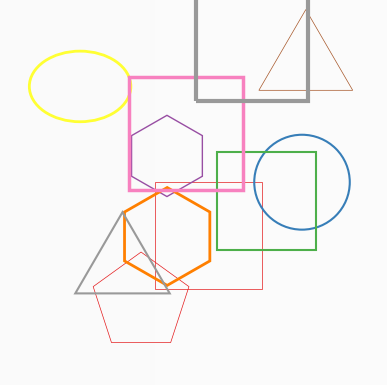[{"shape": "pentagon", "thickness": 0.5, "radius": 0.65, "center": [0.364, 0.215]}, {"shape": "square", "thickness": 0.5, "radius": 0.69, "center": [0.538, 0.388]}, {"shape": "circle", "thickness": 1.5, "radius": 0.62, "center": [0.779, 0.527]}, {"shape": "square", "thickness": 1.5, "radius": 0.64, "center": [0.687, 0.478]}, {"shape": "hexagon", "thickness": 1, "radius": 0.53, "center": [0.431, 0.595]}, {"shape": "hexagon", "thickness": 2, "radius": 0.64, "center": [0.431, 0.386]}, {"shape": "oval", "thickness": 2, "radius": 0.65, "center": [0.207, 0.775]}, {"shape": "triangle", "thickness": 0.5, "radius": 0.7, "center": [0.789, 0.835]}, {"shape": "square", "thickness": 2.5, "radius": 0.74, "center": [0.479, 0.654]}, {"shape": "square", "thickness": 3, "radius": 0.73, "center": [0.65, 0.884]}, {"shape": "triangle", "thickness": 1.5, "radius": 0.7, "center": [0.316, 0.308]}]